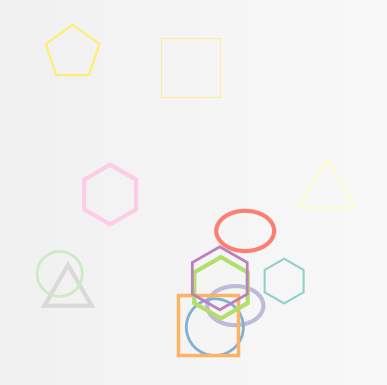[{"shape": "hexagon", "thickness": 1.5, "radius": 0.29, "center": [0.733, 0.27]}, {"shape": "triangle", "thickness": 1, "radius": 0.42, "center": [0.844, 0.502]}, {"shape": "oval", "thickness": 3, "radius": 0.36, "center": [0.607, 0.206]}, {"shape": "oval", "thickness": 3, "radius": 0.37, "center": [0.633, 0.4]}, {"shape": "circle", "thickness": 2, "radius": 0.37, "center": [0.554, 0.15]}, {"shape": "square", "thickness": 2.5, "radius": 0.39, "center": [0.537, 0.157]}, {"shape": "hexagon", "thickness": 3, "radius": 0.4, "center": [0.57, 0.253]}, {"shape": "hexagon", "thickness": 3, "radius": 0.39, "center": [0.284, 0.495]}, {"shape": "triangle", "thickness": 3, "radius": 0.35, "center": [0.176, 0.241]}, {"shape": "hexagon", "thickness": 2, "radius": 0.41, "center": [0.567, 0.277]}, {"shape": "circle", "thickness": 2, "radius": 0.29, "center": [0.154, 0.289]}, {"shape": "pentagon", "thickness": 1.5, "radius": 0.36, "center": [0.187, 0.863]}, {"shape": "square", "thickness": 0.5, "radius": 0.38, "center": [0.492, 0.825]}]